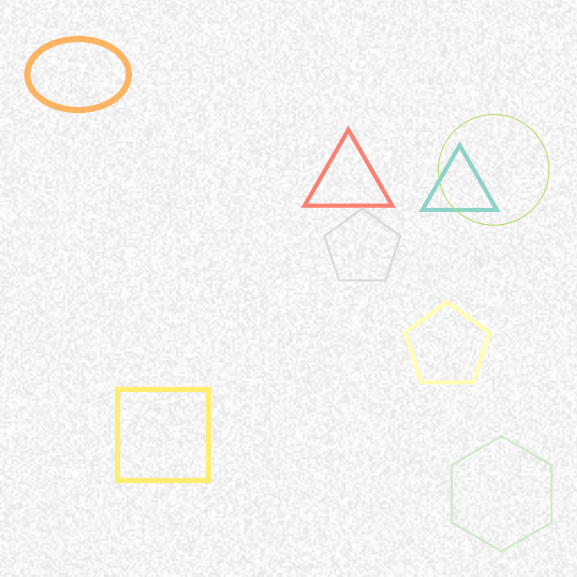[{"shape": "triangle", "thickness": 2, "radius": 0.37, "center": [0.796, 0.673]}, {"shape": "pentagon", "thickness": 2, "radius": 0.38, "center": [0.775, 0.399]}, {"shape": "triangle", "thickness": 2, "radius": 0.44, "center": [0.603, 0.687]}, {"shape": "oval", "thickness": 3, "radius": 0.44, "center": [0.135, 0.87]}, {"shape": "circle", "thickness": 0.5, "radius": 0.48, "center": [0.855, 0.705]}, {"shape": "pentagon", "thickness": 1, "radius": 0.34, "center": [0.628, 0.569]}, {"shape": "hexagon", "thickness": 1, "radius": 0.5, "center": [0.869, 0.144]}, {"shape": "square", "thickness": 2.5, "radius": 0.39, "center": [0.282, 0.247]}]